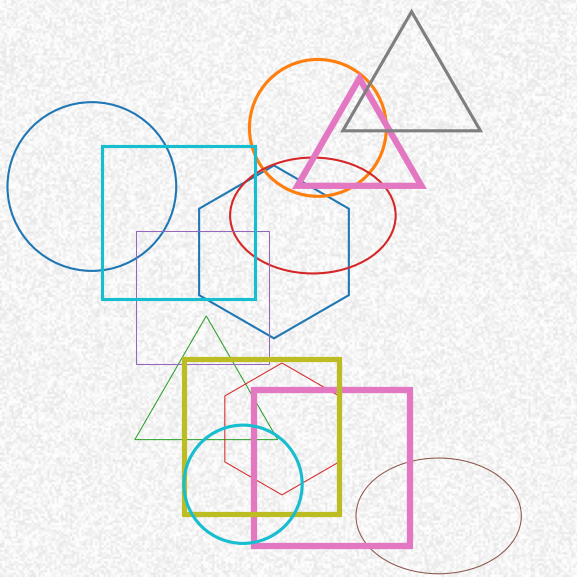[{"shape": "hexagon", "thickness": 1, "radius": 0.75, "center": [0.474, 0.563]}, {"shape": "circle", "thickness": 1, "radius": 0.73, "center": [0.159, 0.676]}, {"shape": "circle", "thickness": 1.5, "radius": 0.59, "center": [0.55, 0.778]}, {"shape": "triangle", "thickness": 0.5, "radius": 0.71, "center": [0.357, 0.309]}, {"shape": "hexagon", "thickness": 0.5, "radius": 0.57, "center": [0.488, 0.256]}, {"shape": "oval", "thickness": 1, "radius": 0.72, "center": [0.542, 0.626]}, {"shape": "square", "thickness": 0.5, "radius": 0.58, "center": [0.351, 0.485]}, {"shape": "oval", "thickness": 0.5, "radius": 0.72, "center": [0.76, 0.106]}, {"shape": "square", "thickness": 3, "radius": 0.68, "center": [0.576, 0.188]}, {"shape": "triangle", "thickness": 3, "radius": 0.62, "center": [0.622, 0.739]}, {"shape": "triangle", "thickness": 1.5, "radius": 0.69, "center": [0.713, 0.841]}, {"shape": "square", "thickness": 2.5, "radius": 0.67, "center": [0.452, 0.243]}, {"shape": "square", "thickness": 1.5, "radius": 0.66, "center": [0.31, 0.613]}, {"shape": "circle", "thickness": 1.5, "radius": 0.51, "center": [0.421, 0.161]}]